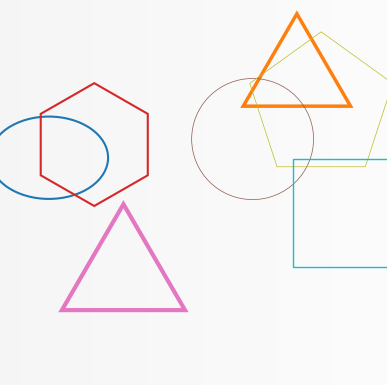[{"shape": "oval", "thickness": 1.5, "radius": 0.76, "center": [0.126, 0.59]}, {"shape": "triangle", "thickness": 2.5, "radius": 0.8, "center": [0.766, 0.804]}, {"shape": "hexagon", "thickness": 1.5, "radius": 0.8, "center": [0.243, 0.624]}, {"shape": "circle", "thickness": 0.5, "radius": 0.79, "center": [0.652, 0.639]}, {"shape": "triangle", "thickness": 3, "radius": 0.92, "center": [0.319, 0.286]}, {"shape": "pentagon", "thickness": 0.5, "radius": 0.97, "center": [0.829, 0.724]}, {"shape": "square", "thickness": 1, "radius": 0.7, "center": [0.895, 0.446]}]